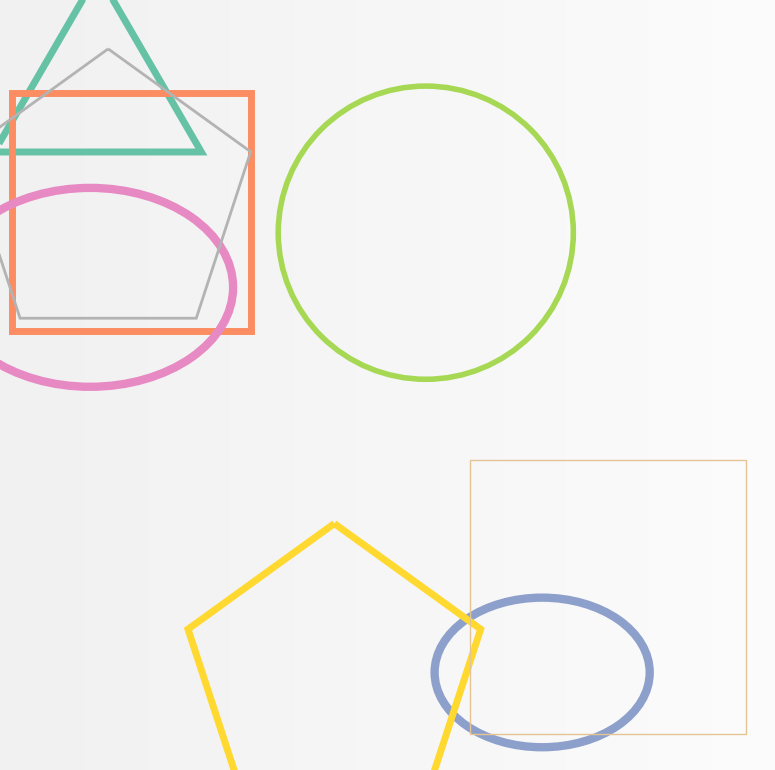[{"shape": "triangle", "thickness": 2.5, "radius": 0.77, "center": [0.126, 0.88]}, {"shape": "square", "thickness": 2.5, "radius": 0.77, "center": [0.17, 0.725]}, {"shape": "oval", "thickness": 3, "radius": 0.69, "center": [0.7, 0.127]}, {"shape": "oval", "thickness": 3, "radius": 0.92, "center": [0.116, 0.627]}, {"shape": "circle", "thickness": 2, "radius": 0.95, "center": [0.549, 0.698]}, {"shape": "pentagon", "thickness": 2.5, "radius": 0.99, "center": [0.431, 0.122]}, {"shape": "square", "thickness": 0.5, "radius": 0.89, "center": [0.784, 0.225]}, {"shape": "pentagon", "thickness": 1, "radius": 0.97, "center": [0.14, 0.743]}]